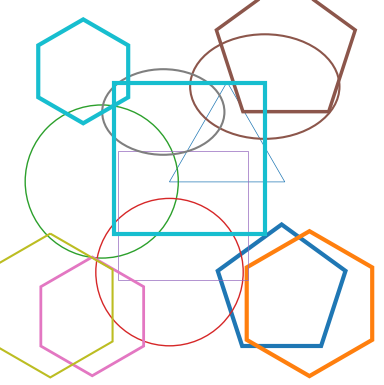[{"shape": "pentagon", "thickness": 3, "radius": 0.87, "center": [0.731, 0.242]}, {"shape": "triangle", "thickness": 0.5, "radius": 0.87, "center": [0.59, 0.614]}, {"shape": "hexagon", "thickness": 3, "radius": 0.94, "center": [0.804, 0.211]}, {"shape": "circle", "thickness": 1, "radius": 0.99, "center": [0.264, 0.529]}, {"shape": "circle", "thickness": 1, "radius": 0.96, "center": [0.44, 0.293]}, {"shape": "square", "thickness": 0.5, "radius": 0.84, "center": [0.476, 0.44]}, {"shape": "pentagon", "thickness": 2.5, "radius": 0.95, "center": [0.742, 0.863]}, {"shape": "oval", "thickness": 1.5, "radius": 0.97, "center": [0.688, 0.775]}, {"shape": "hexagon", "thickness": 2, "radius": 0.77, "center": [0.24, 0.178]}, {"shape": "oval", "thickness": 1.5, "radius": 0.79, "center": [0.424, 0.709]}, {"shape": "hexagon", "thickness": 1.5, "radius": 0.93, "center": [0.131, 0.206]}, {"shape": "square", "thickness": 3, "radius": 0.98, "center": [0.492, 0.588]}, {"shape": "hexagon", "thickness": 3, "radius": 0.67, "center": [0.216, 0.815]}]